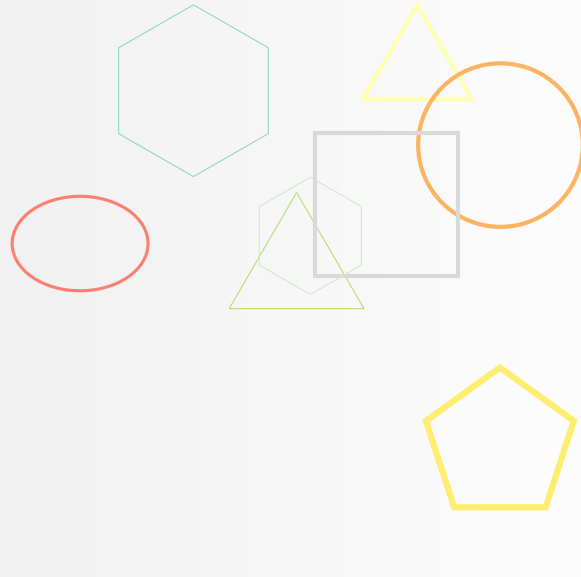[{"shape": "hexagon", "thickness": 0.5, "radius": 0.74, "center": [0.333, 0.842]}, {"shape": "triangle", "thickness": 2, "radius": 0.54, "center": [0.718, 0.882]}, {"shape": "oval", "thickness": 1.5, "radius": 0.58, "center": [0.138, 0.577]}, {"shape": "circle", "thickness": 2, "radius": 0.71, "center": [0.861, 0.748]}, {"shape": "triangle", "thickness": 0.5, "radius": 0.67, "center": [0.51, 0.532]}, {"shape": "square", "thickness": 2, "radius": 0.62, "center": [0.665, 0.645]}, {"shape": "hexagon", "thickness": 0.5, "radius": 0.51, "center": [0.534, 0.591]}, {"shape": "pentagon", "thickness": 3, "radius": 0.67, "center": [0.86, 0.229]}]